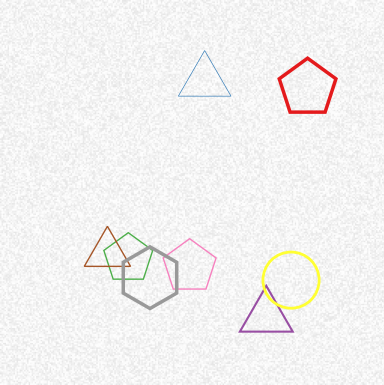[{"shape": "pentagon", "thickness": 2.5, "radius": 0.39, "center": [0.799, 0.771]}, {"shape": "triangle", "thickness": 0.5, "radius": 0.4, "center": [0.532, 0.79]}, {"shape": "pentagon", "thickness": 1, "radius": 0.33, "center": [0.333, 0.329]}, {"shape": "triangle", "thickness": 1.5, "radius": 0.4, "center": [0.692, 0.178]}, {"shape": "circle", "thickness": 2, "radius": 0.36, "center": [0.756, 0.272]}, {"shape": "triangle", "thickness": 1, "radius": 0.35, "center": [0.279, 0.343]}, {"shape": "pentagon", "thickness": 1, "radius": 0.36, "center": [0.493, 0.308]}, {"shape": "hexagon", "thickness": 2.5, "radius": 0.4, "center": [0.39, 0.279]}]